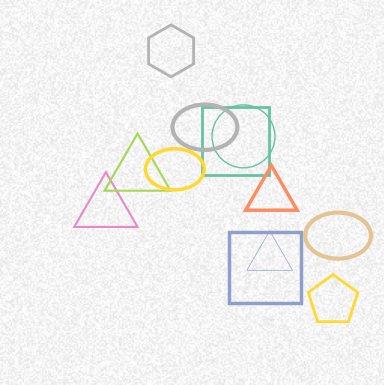[{"shape": "square", "thickness": 2, "radius": 0.44, "center": [0.612, 0.634]}, {"shape": "circle", "thickness": 1, "radius": 0.41, "center": [0.632, 0.646]}, {"shape": "triangle", "thickness": 2.5, "radius": 0.39, "center": [0.705, 0.493]}, {"shape": "square", "thickness": 2.5, "radius": 0.46, "center": [0.689, 0.306]}, {"shape": "triangle", "thickness": 0.5, "radius": 0.34, "center": [0.701, 0.332]}, {"shape": "triangle", "thickness": 1.5, "radius": 0.47, "center": [0.275, 0.458]}, {"shape": "triangle", "thickness": 1.5, "radius": 0.5, "center": [0.357, 0.554]}, {"shape": "pentagon", "thickness": 2, "radius": 0.34, "center": [0.865, 0.219]}, {"shape": "oval", "thickness": 2.5, "radius": 0.38, "center": [0.454, 0.56]}, {"shape": "oval", "thickness": 3, "radius": 0.43, "center": [0.878, 0.388]}, {"shape": "oval", "thickness": 3, "radius": 0.42, "center": [0.532, 0.67]}, {"shape": "hexagon", "thickness": 2, "radius": 0.34, "center": [0.444, 0.868]}]